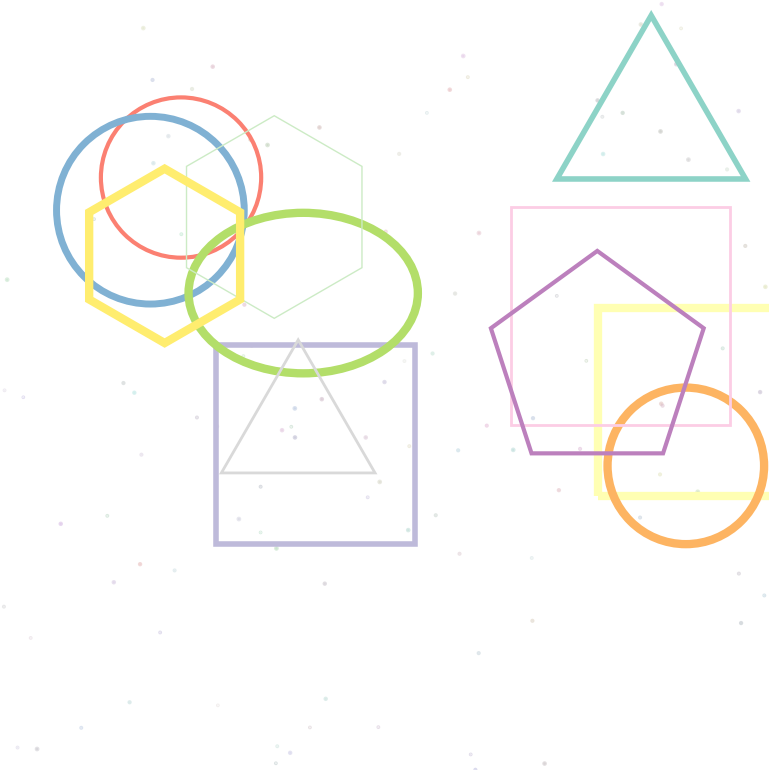[{"shape": "triangle", "thickness": 2, "radius": 0.71, "center": [0.846, 0.838]}, {"shape": "square", "thickness": 3, "radius": 0.61, "center": [0.899, 0.478]}, {"shape": "square", "thickness": 2, "radius": 0.65, "center": [0.409, 0.423]}, {"shape": "circle", "thickness": 1.5, "radius": 0.52, "center": [0.235, 0.769]}, {"shape": "circle", "thickness": 2.5, "radius": 0.61, "center": [0.195, 0.727]}, {"shape": "circle", "thickness": 3, "radius": 0.51, "center": [0.891, 0.395]}, {"shape": "oval", "thickness": 3, "radius": 0.74, "center": [0.394, 0.619]}, {"shape": "square", "thickness": 1, "radius": 0.71, "center": [0.806, 0.59]}, {"shape": "triangle", "thickness": 1, "radius": 0.58, "center": [0.387, 0.443]}, {"shape": "pentagon", "thickness": 1.5, "radius": 0.73, "center": [0.776, 0.529]}, {"shape": "hexagon", "thickness": 0.5, "radius": 0.66, "center": [0.356, 0.718]}, {"shape": "hexagon", "thickness": 3, "radius": 0.57, "center": [0.214, 0.668]}]